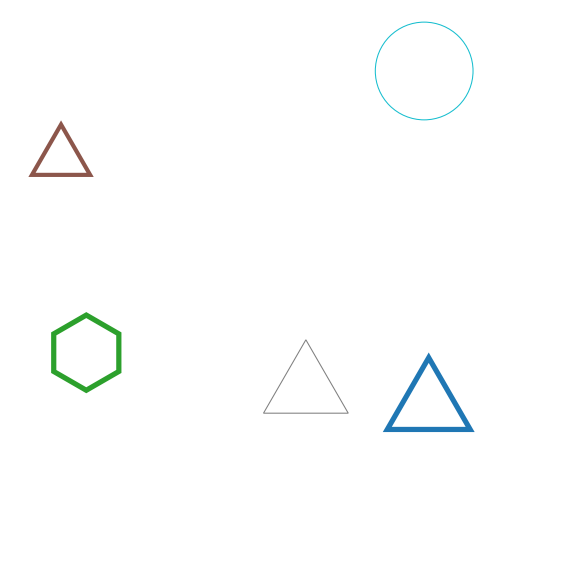[{"shape": "triangle", "thickness": 2.5, "radius": 0.41, "center": [0.742, 0.297]}, {"shape": "hexagon", "thickness": 2.5, "radius": 0.33, "center": [0.149, 0.388]}, {"shape": "triangle", "thickness": 2, "radius": 0.29, "center": [0.106, 0.725]}, {"shape": "triangle", "thickness": 0.5, "radius": 0.42, "center": [0.53, 0.326]}, {"shape": "circle", "thickness": 0.5, "radius": 0.42, "center": [0.734, 0.876]}]